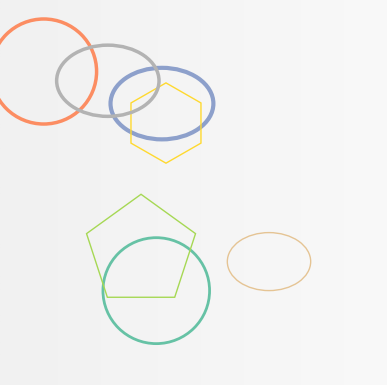[{"shape": "circle", "thickness": 2, "radius": 0.69, "center": [0.403, 0.245]}, {"shape": "circle", "thickness": 2.5, "radius": 0.68, "center": [0.113, 0.814]}, {"shape": "oval", "thickness": 3, "radius": 0.66, "center": [0.418, 0.731]}, {"shape": "pentagon", "thickness": 1, "radius": 0.74, "center": [0.364, 0.347]}, {"shape": "hexagon", "thickness": 1, "radius": 0.52, "center": [0.428, 0.68]}, {"shape": "oval", "thickness": 1, "radius": 0.54, "center": [0.694, 0.321]}, {"shape": "oval", "thickness": 2.5, "radius": 0.66, "center": [0.278, 0.79]}]